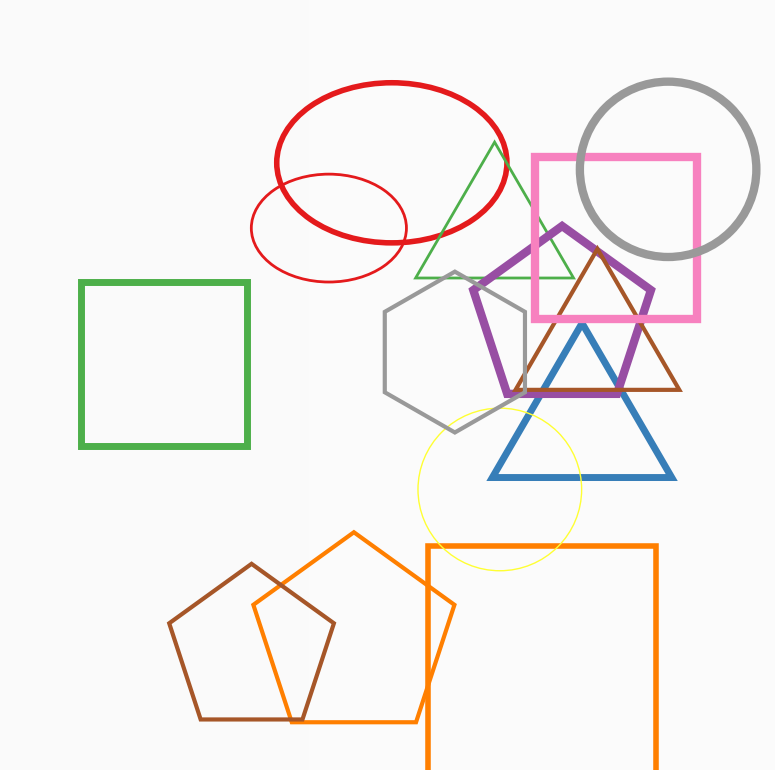[{"shape": "oval", "thickness": 1, "radius": 0.5, "center": [0.424, 0.704]}, {"shape": "oval", "thickness": 2, "radius": 0.74, "center": [0.506, 0.789]}, {"shape": "triangle", "thickness": 2.5, "radius": 0.67, "center": [0.751, 0.447]}, {"shape": "triangle", "thickness": 1, "radius": 0.59, "center": [0.638, 0.698]}, {"shape": "square", "thickness": 2.5, "radius": 0.53, "center": [0.212, 0.528]}, {"shape": "pentagon", "thickness": 3, "radius": 0.6, "center": [0.725, 0.586]}, {"shape": "pentagon", "thickness": 1.5, "radius": 0.68, "center": [0.457, 0.172]}, {"shape": "square", "thickness": 2, "radius": 0.74, "center": [0.7, 0.144]}, {"shape": "circle", "thickness": 0.5, "radius": 0.53, "center": [0.645, 0.364]}, {"shape": "triangle", "thickness": 1.5, "radius": 0.61, "center": [0.771, 0.555]}, {"shape": "pentagon", "thickness": 1.5, "radius": 0.56, "center": [0.325, 0.156]}, {"shape": "square", "thickness": 3, "radius": 0.52, "center": [0.795, 0.691]}, {"shape": "circle", "thickness": 3, "radius": 0.57, "center": [0.862, 0.78]}, {"shape": "hexagon", "thickness": 1.5, "radius": 0.52, "center": [0.587, 0.543]}]